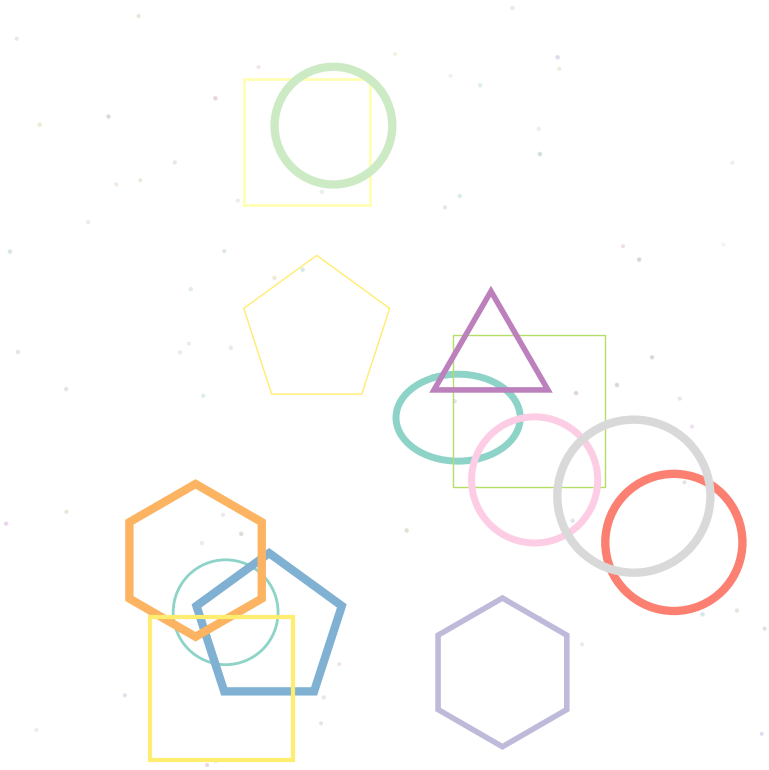[{"shape": "circle", "thickness": 1, "radius": 0.34, "center": [0.293, 0.205]}, {"shape": "oval", "thickness": 2.5, "radius": 0.4, "center": [0.595, 0.458]}, {"shape": "square", "thickness": 1, "radius": 0.41, "center": [0.399, 0.815]}, {"shape": "hexagon", "thickness": 2, "radius": 0.48, "center": [0.653, 0.127]}, {"shape": "circle", "thickness": 3, "radius": 0.45, "center": [0.875, 0.296]}, {"shape": "pentagon", "thickness": 3, "radius": 0.5, "center": [0.35, 0.182]}, {"shape": "hexagon", "thickness": 3, "radius": 0.5, "center": [0.254, 0.272]}, {"shape": "square", "thickness": 0.5, "radius": 0.5, "center": [0.687, 0.466]}, {"shape": "circle", "thickness": 2.5, "radius": 0.41, "center": [0.694, 0.377]}, {"shape": "circle", "thickness": 3, "radius": 0.5, "center": [0.823, 0.356]}, {"shape": "triangle", "thickness": 2, "radius": 0.43, "center": [0.638, 0.536]}, {"shape": "circle", "thickness": 3, "radius": 0.38, "center": [0.433, 0.837]}, {"shape": "pentagon", "thickness": 0.5, "radius": 0.5, "center": [0.411, 0.569]}, {"shape": "square", "thickness": 1.5, "radius": 0.46, "center": [0.287, 0.106]}]